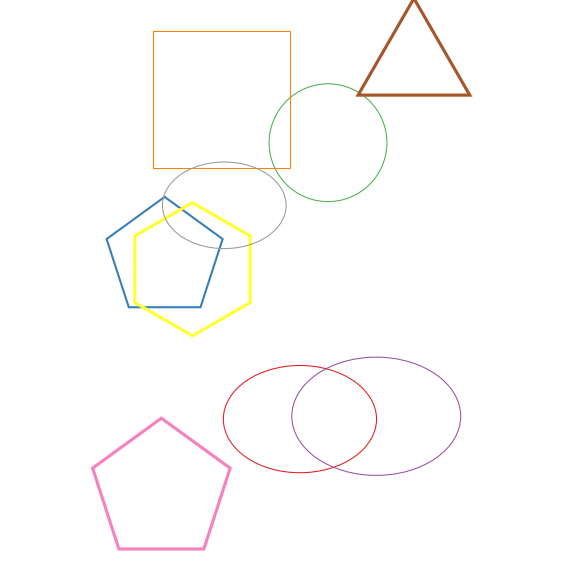[{"shape": "oval", "thickness": 0.5, "radius": 0.66, "center": [0.519, 0.273]}, {"shape": "pentagon", "thickness": 1, "radius": 0.53, "center": [0.285, 0.553]}, {"shape": "circle", "thickness": 0.5, "radius": 0.51, "center": [0.568, 0.752]}, {"shape": "oval", "thickness": 0.5, "radius": 0.73, "center": [0.652, 0.278]}, {"shape": "square", "thickness": 0.5, "radius": 0.59, "center": [0.383, 0.827]}, {"shape": "hexagon", "thickness": 1.5, "radius": 0.58, "center": [0.333, 0.533]}, {"shape": "triangle", "thickness": 1.5, "radius": 0.56, "center": [0.717, 0.89]}, {"shape": "pentagon", "thickness": 1.5, "radius": 0.63, "center": [0.279, 0.15]}, {"shape": "oval", "thickness": 0.5, "radius": 0.54, "center": [0.388, 0.644]}]